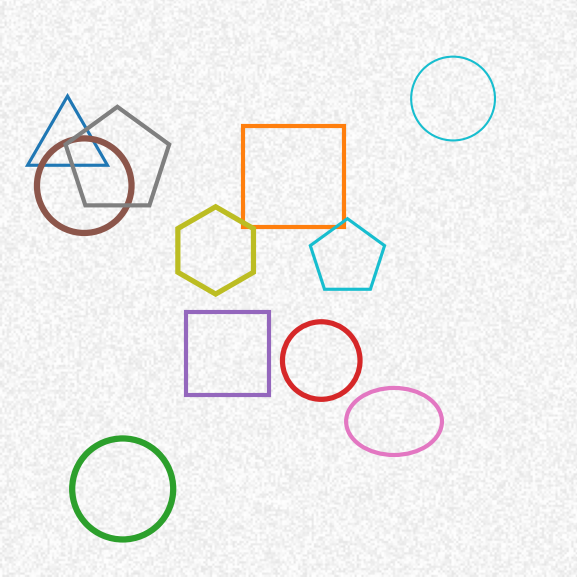[{"shape": "triangle", "thickness": 1.5, "radius": 0.4, "center": [0.117, 0.753]}, {"shape": "square", "thickness": 2, "radius": 0.44, "center": [0.509, 0.694]}, {"shape": "circle", "thickness": 3, "radius": 0.44, "center": [0.212, 0.152]}, {"shape": "circle", "thickness": 2.5, "radius": 0.34, "center": [0.556, 0.375]}, {"shape": "square", "thickness": 2, "radius": 0.36, "center": [0.394, 0.388]}, {"shape": "circle", "thickness": 3, "radius": 0.41, "center": [0.146, 0.678]}, {"shape": "oval", "thickness": 2, "radius": 0.41, "center": [0.682, 0.269]}, {"shape": "pentagon", "thickness": 2, "radius": 0.47, "center": [0.203, 0.72]}, {"shape": "hexagon", "thickness": 2.5, "radius": 0.38, "center": [0.373, 0.566]}, {"shape": "circle", "thickness": 1, "radius": 0.36, "center": [0.785, 0.829]}, {"shape": "pentagon", "thickness": 1.5, "radius": 0.34, "center": [0.602, 0.553]}]